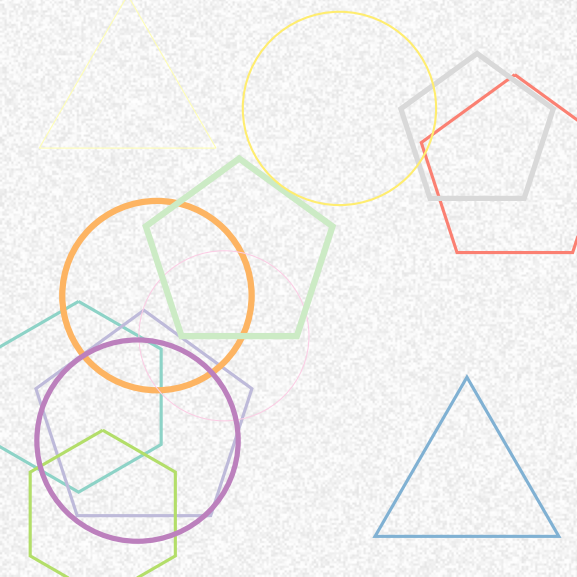[{"shape": "hexagon", "thickness": 1.5, "radius": 0.83, "center": [0.136, 0.312]}, {"shape": "triangle", "thickness": 0.5, "radius": 0.88, "center": [0.221, 0.831]}, {"shape": "pentagon", "thickness": 1.5, "radius": 0.98, "center": [0.249, 0.265]}, {"shape": "pentagon", "thickness": 1.5, "radius": 0.85, "center": [0.891, 0.7]}, {"shape": "triangle", "thickness": 1.5, "radius": 0.92, "center": [0.809, 0.162]}, {"shape": "circle", "thickness": 3, "radius": 0.82, "center": [0.272, 0.487]}, {"shape": "hexagon", "thickness": 1.5, "radius": 0.73, "center": [0.178, 0.109]}, {"shape": "circle", "thickness": 0.5, "radius": 0.74, "center": [0.388, 0.418]}, {"shape": "pentagon", "thickness": 2.5, "radius": 0.69, "center": [0.826, 0.768]}, {"shape": "circle", "thickness": 2.5, "radius": 0.87, "center": [0.238, 0.236]}, {"shape": "pentagon", "thickness": 3, "radius": 0.85, "center": [0.414, 0.555]}, {"shape": "circle", "thickness": 1, "radius": 0.84, "center": [0.588, 0.811]}]